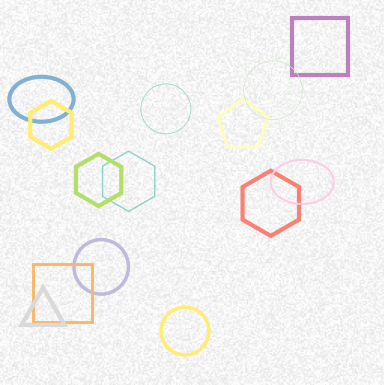[{"shape": "circle", "thickness": 0.5, "radius": 0.32, "center": [0.431, 0.717]}, {"shape": "hexagon", "thickness": 1, "radius": 0.39, "center": [0.334, 0.529]}, {"shape": "pentagon", "thickness": 2, "radius": 0.34, "center": [0.631, 0.674]}, {"shape": "circle", "thickness": 2.5, "radius": 0.35, "center": [0.263, 0.307]}, {"shape": "hexagon", "thickness": 3, "radius": 0.42, "center": [0.703, 0.472]}, {"shape": "oval", "thickness": 3, "radius": 0.42, "center": [0.108, 0.742]}, {"shape": "square", "thickness": 2, "radius": 0.38, "center": [0.163, 0.24]}, {"shape": "hexagon", "thickness": 3, "radius": 0.34, "center": [0.256, 0.533]}, {"shape": "oval", "thickness": 1.5, "radius": 0.41, "center": [0.785, 0.527]}, {"shape": "triangle", "thickness": 3, "radius": 0.32, "center": [0.112, 0.188]}, {"shape": "square", "thickness": 3, "radius": 0.37, "center": [0.831, 0.88]}, {"shape": "circle", "thickness": 0.5, "radius": 0.38, "center": [0.709, 0.766]}, {"shape": "hexagon", "thickness": 3, "radius": 0.31, "center": [0.132, 0.676]}, {"shape": "circle", "thickness": 2.5, "radius": 0.31, "center": [0.48, 0.14]}]